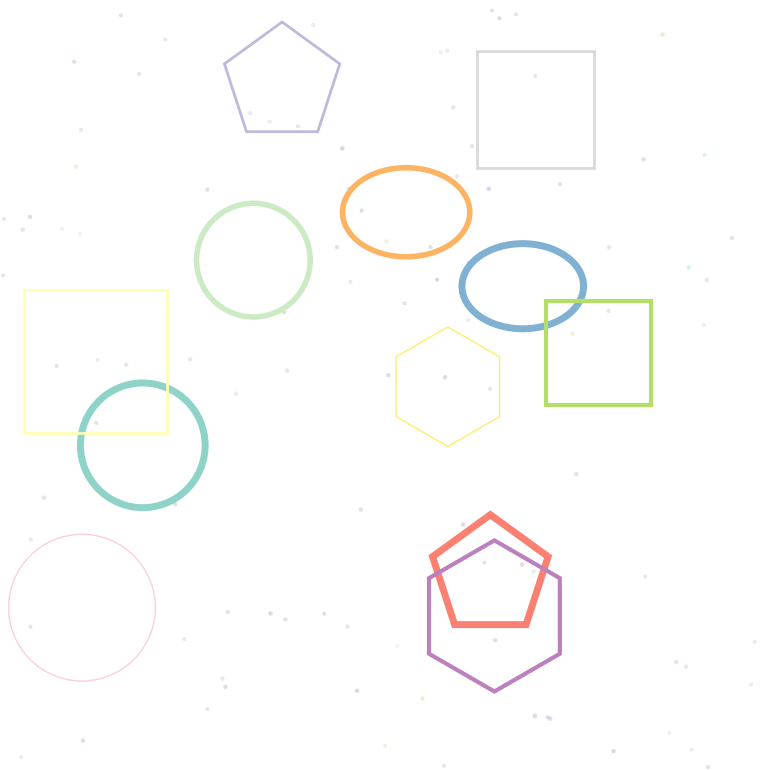[{"shape": "circle", "thickness": 2.5, "radius": 0.4, "center": [0.185, 0.422]}, {"shape": "square", "thickness": 1, "radius": 0.46, "center": [0.124, 0.53]}, {"shape": "pentagon", "thickness": 1, "radius": 0.39, "center": [0.366, 0.893]}, {"shape": "pentagon", "thickness": 2.5, "radius": 0.39, "center": [0.637, 0.253]}, {"shape": "oval", "thickness": 2.5, "radius": 0.39, "center": [0.679, 0.628]}, {"shape": "oval", "thickness": 2, "radius": 0.41, "center": [0.527, 0.724]}, {"shape": "square", "thickness": 1.5, "radius": 0.34, "center": [0.777, 0.541]}, {"shape": "circle", "thickness": 0.5, "radius": 0.48, "center": [0.106, 0.211]}, {"shape": "square", "thickness": 1, "radius": 0.38, "center": [0.695, 0.858]}, {"shape": "hexagon", "thickness": 1.5, "radius": 0.49, "center": [0.642, 0.2]}, {"shape": "circle", "thickness": 2, "radius": 0.37, "center": [0.329, 0.662]}, {"shape": "hexagon", "thickness": 0.5, "radius": 0.39, "center": [0.582, 0.498]}]